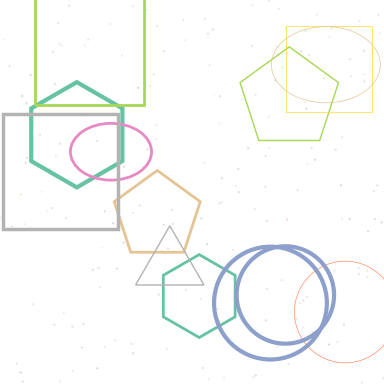[{"shape": "hexagon", "thickness": 3, "radius": 0.68, "center": [0.2, 0.65]}, {"shape": "hexagon", "thickness": 2, "radius": 0.54, "center": [0.517, 0.231]}, {"shape": "circle", "thickness": 0.5, "radius": 0.66, "center": [0.897, 0.19]}, {"shape": "circle", "thickness": 3, "radius": 0.73, "center": [0.703, 0.213]}, {"shape": "circle", "thickness": 3, "radius": 0.63, "center": [0.741, 0.234]}, {"shape": "oval", "thickness": 2, "radius": 0.53, "center": [0.288, 0.606]}, {"shape": "square", "thickness": 2, "radius": 0.71, "center": [0.232, 0.87]}, {"shape": "pentagon", "thickness": 1, "radius": 0.67, "center": [0.751, 0.744]}, {"shape": "square", "thickness": 0.5, "radius": 0.56, "center": [0.854, 0.821]}, {"shape": "pentagon", "thickness": 2, "radius": 0.59, "center": [0.408, 0.44]}, {"shape": "oval", "thickness": 0.5, "radius": 0.71, "center": [0.846, 0.832]}, {"shape": "triangle", "thickness": 1, "radius": 0.51, "center": [0.441, 0.311]}, {"shape": "square", "thickness": 2.5, "radius": 0.75, "center": [0.157, 0.555]}]